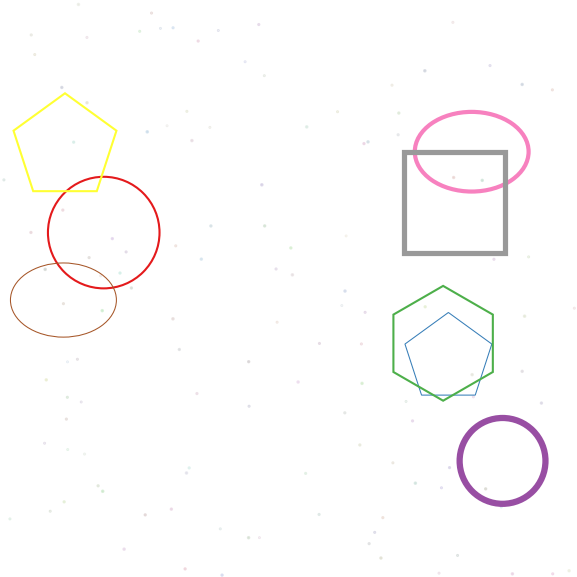[{"shape": "circle", "thickness": 1, "radius": 0.48, "center": [0.18, 0.596]}, {"shape": "pentagon", "thickness": 0.5, "radius": 0.4, "center": [0.776, 0.379]}, {"shape": "hexagon", "thickness": 1, "radius": 0.5, "center": [0.767, 0.405]}, {"shape": "circle", "thickness": 3, "radius": 0.37, "center": [0.87, 0.201]}, {"shape": "pentagon", "thickness": 1, "radius": 0.47, "center": [0.113, 0.744]}, {"shape": "oval", "thickness": 0.5, "radius": 0.46, "center": [0.11, 0.48]}, {"shape": "oval", "thickness": 2, "radius": 0.49, "center": [0.817, 0.736]}, {"shape": "square", "thickness": 2.5, "radius": 0.44, "center": [0.788, 0.649]}]